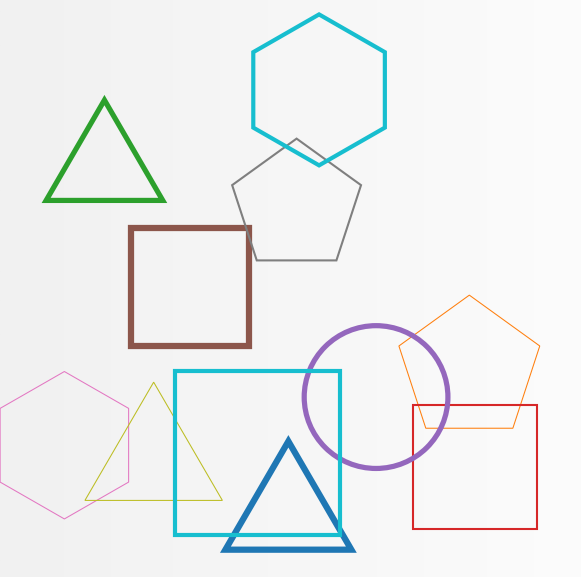[{"shape": "triangle", "thickness": 3, "radius": 0.63, "center": [0.496, 0.11]}, {"shape": "pentagon", "thickness": 0.5, "radius": 0.64, "center": [0.807, 0.361]}, {"shape": "triangle", "thickness": 2.5, "radius": 0.58, "center": [0.18, 0.71]}, {"shape": "square", "thickness": 1, "radius": 0.53, "center": [0.817, 0.191]}, {"shape": "circle", "thickness": 2.5, "radius": 0.62, "center": [0.647, 0.312]}, {"shape": "square", "thickness": 3, "radius": 0.51, "center": [0.326, 0.502]}, {"shape": "hexagon", "thickness": 0.5, "radius": 0.64, "center": [0.111, 0.228]}, {"shape": "pentagon", "thickness": 1, "radius": 0.58, "center": [0.51, 0.643]}, {"shape": "triangle", "thickness": 0.5, "radius": 0.68, "center": [0.264, 0.201]}, {"shape": "square", "thickness": 2, "radius": 0.71, "center": [0.443, 0.215]}, {"shape": "hexagon", "thickness": 2, "radius": 0.65, "center": [0.549, 0.843]}]